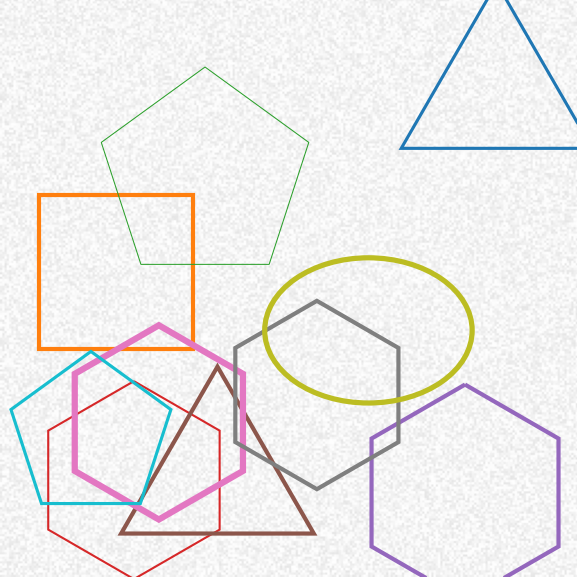[{"shape": "triangle", "thickness": 1.5, "radius": 0.95, "center": [0.86, 0.838]}, {"shape": "square", "thickness": 2, "radius": 0.67, "center": [0.201, 0.529]}, {"shape": "pentagon", "thickness": 0.5, "radius": 0.94, "center": [0.355, 0.694]}, {"shape": "hexagon", "thickness": 1, "radius": 0.86, "center": [0.232, 0.168]}, {"shape": "hexagon", "thickness": 2, "radius": 0.93, "center": [0.805, 0.146]}, {"shape": "triangle", "thickness": 2, "radius": 0.96, "center": [0.377, 0.172]}, {"shape": "hexagon", "thickness": 3, "radius": 0.84, "center": [0.275, 0.268]}, {"shape": "hexagon", "thickness": 2, "radius": 0.82, "center": [0.549, 0.315]}, {"shape": "oval", "thickness": 2.5, "radius": 0.9, "center": [0.638, 0.427]}, {"shape": "pentagon", "thickness": 1.5, "radius": 0.73, "center": [0.157, 0.245]}]